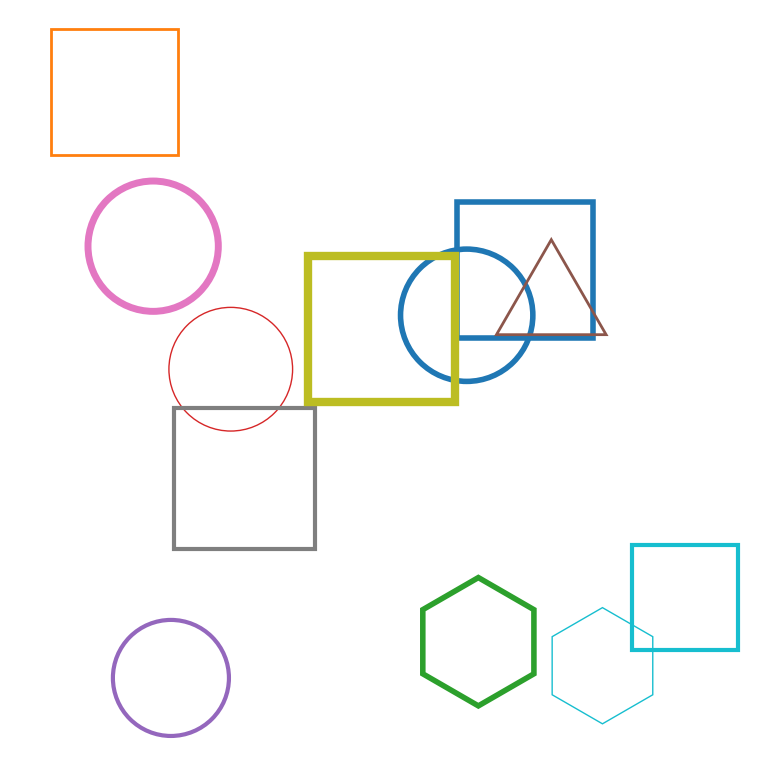[{"shape": "circle", "thickness": 2, "radius": 0.43, "center": [0.606, 0.591]}, {"shape": "square", "thickness": 2, "radius": 0.44, "center": [0.682, 0.649]}, {"shape": "square", "thickness": 1, "radius": 0.41, "center": [0.149, 0.881]}, {"shape": "hexagon", "thickness": 2, "radius": 0.42, "center": [0.621, 0.167]}, {"shape": "circle", "thickness": 0.5, "radius": 0.4, "center": [0.3, 0.521]}, {"shape": "circle", "thickness": 1.5, "radius": 0.38, "center": [0.222, 0.12]}, {"shape": "triangle", "thickness": 1, "radius": 0.41, "center": [0.716, 0.606]}, {"shape": "circle", "thickness": 2.5, "radius": 0.42, "center": [0.199, 0.68]}, {"shape": "square", "thickness": 1.5, "radius": 0.46, "center": [0.318, 0.379]}, {"shape": "square", "thickness": 3, "radius": 0.48, "center": [0.496, 0.573]}, {"shape": "hexagon", "thickness": 0.5, "radius": 0.38, "center": [0.782, 0.135]}, {"shape": "square", "thickness": 1.5, "radius": 0.34, "center": [0.89, 0.224]}]